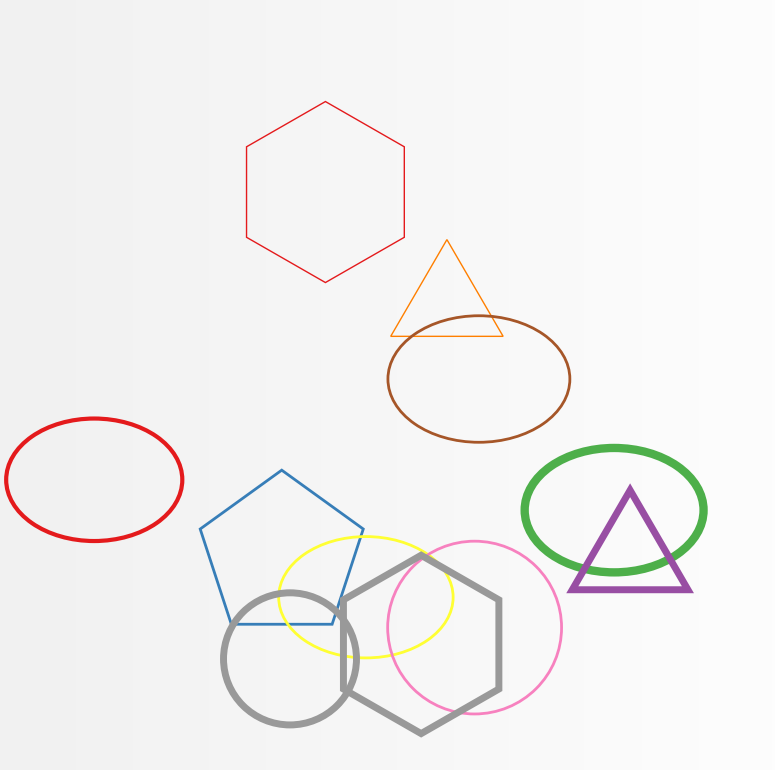[{"shape": "oval", "thickness": 1.5, "radius": 0.57, "center": [0.122, 0.377]}, {"shape": "hexagon", "thickness": 0.5, "radius": 0.59, "center": [0.42, 0.751]}, {"shape": "pentagon", "thickness": 1, "radius": 0.55, "center": [0.364, 0.279]}, {"shape": "oval", "thickness": 3, "radius": 0.58, "center": [0.792, 0.337]}, {"shape": "triangle", "thickness": 2.5, "radius": 0.43, "center": [0.813, 0.277]}, {"shape": "triangle", "thickness": 0.5, "radius": 0.42, "center": [0.577, 0.605]}, {"shape": "oval", "thickness": 1, "radius": 0.56, "center": [0.472, 0.224]}, {"shape": "oval", "thickness": 1, "radius": 0.59, "center": [0.618, 0.508]}, {"shape": "circle", "thickness": 1, "radius": 0.56, "center": [0.612, 0.185]}, {"shape": "circle", "thickness": 2.5, "radius": 0.43, "center": [0.374, 0.144]}, {"shape": "hexagon", "thickness": 2.5, "radius": 0.58, "center": [0.543, 0.163]}]